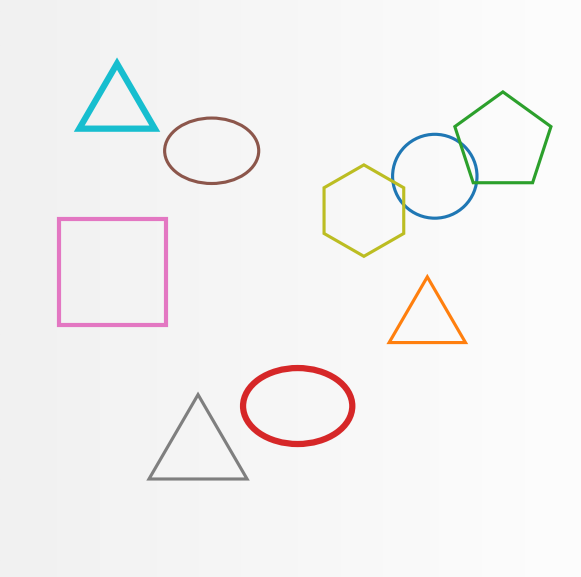[{"shape": "circle", "thickness": 1.5, "radius": 0.36, "center": [0.748, 0.694]}, {"shape": "triangle", "thickness": 1.5, "radius": 0.38, "center": [0.735, 0.444]}, {"shape": "pentagon", "thickness": 1.5, "radius": 0.43, "center": [0.865, 0.753]}, {"shape": "oval", "thickness": 3, "radius": 0.47, "center": [0.512, 0.296]}, {"shape": "oval", "thickness": 1.5, "radius": 0.4, "center": [0.364, 0.738]}, {"shape": "square", "thickness": 2, "radius": 0.46, "center": [0.194, 0.528]}, {"shape": "triangle", "thickness": 1.5, "radius": 0.49, "center": [0.341, 0.218]}, {"shape": "hexagon", "thickness": 1.5, "radius": 0.4, "center": [0.626, 0.634]}, {"shape": "triangle", "thickness": 3, "radius": 0.38, "center": [0.201, 0.814]}]